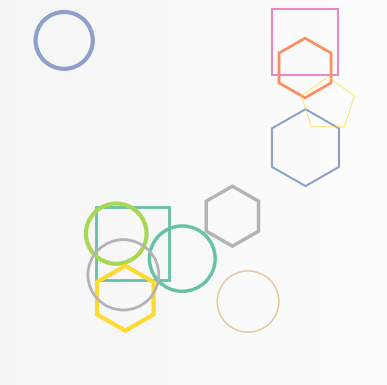[{"shape": "circle", "thickness": 2.5, "radius": 0.42, "center": [0.47, 0.328]}, {"shape": "square", "thickness": 2, "radius": 0.47, "center": [0.342, 0.368]}, {"shape": "hexagon", "thickness": 2, "radius": 0.39, "center": [0.787, 0.823]}, {"shape": "circle", "thickness": 3, "radius": 0.37, "center": [0.166, 0.895]}, {"shape": "hexagon", "thickness": 1.5, "radius": 0.5, "center": [0.788, 0.617]}, {"shape": "square", "thickness": 1.5, "radius": 0.43, "center": [0.787, 0.892]}, {"shape": "circle", "thickness": 3, "radius": 0.39, "center": [0.3, 0.393]}, {"shape": "hexagon", "thickness": 3, "radius": 0.42, "center": [0.323, 0.225]}, {"shape": "pentagon", "thickness": 0.5, "radius": 0.36, "center": [0.846, 0.729]}, {"shape": "circle", "thickness": 1, "radius": 0.4, "center": [0.64, 0.217]}, {"shape": "circle", "thickness": 2, "radius": 0.46, "center": [0.318, 0.286]}, {"shape": "hexagon", "thickness": 2.5, "radius": 0.39, "center": [0.6, 0.438]}]